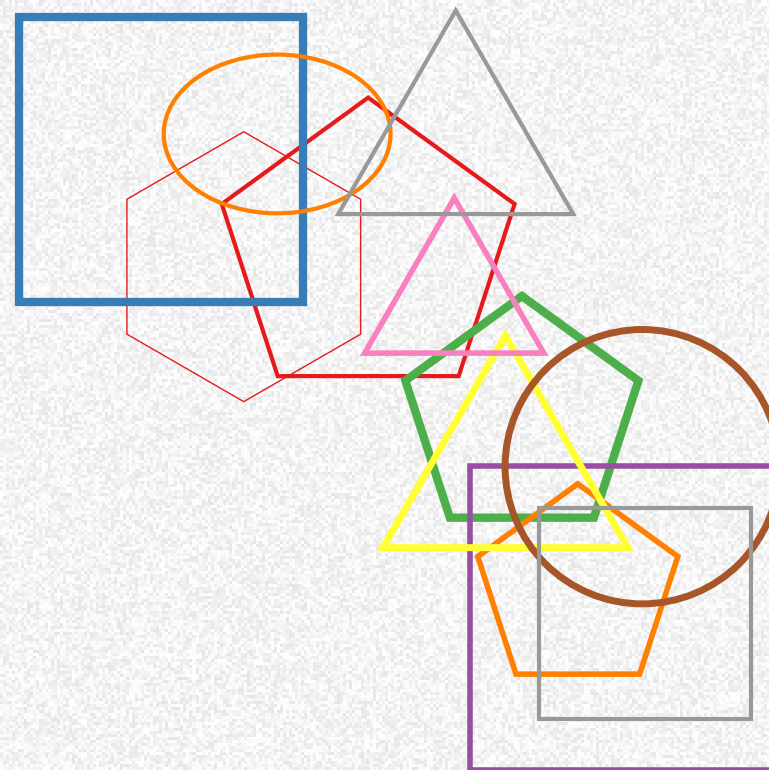[{"shape": "pentagon", "thickness": 1.5, "radius": 1.0, "center": [0.478, 0.673]}, {"shape": "hexagon", "thickness": 0.5, "radius": 0.88, "center": [0.317, 0.654]}, {"shape": "square", "thickness": 3, "radius": 0.92, "center": [0.209, 0.793]}, {"shape": "pentagon", "thickness": 3, "radius": 0.8, "center": [0.678, 0.456]}, {"shape": "square", "thickness": 2, "radius": 0.99, "center": [0.808, 0.197]}, {"shape": "pentagon", "thickness": 2, "radius": 0.68, "center": [0.75, 0.235]}, {"shape": "oval", "thickness": 1.5, "radius": 0.74, "center": [0.36, 0.826]}, {"shape": "triangle", "thickness": 2.5, "radius": 0.92, "center": [0.656, 0.381]}, {"shape": "circle", "thickness": 2.5, "radius": 0.89, "center": [0.834, 0.394]}, {"shape": "triangle", "thickness": 2, "radius": 0.67, "center": [0.59, 0.609]}, {"shape": "square", "thickness": 1.5, "radius": 0.69, "center": [0.837, 0.203]}, {"shape": "triangle", "thickness": 1.5, "radius": 0.88, "center": [0.592, 0.81]}]